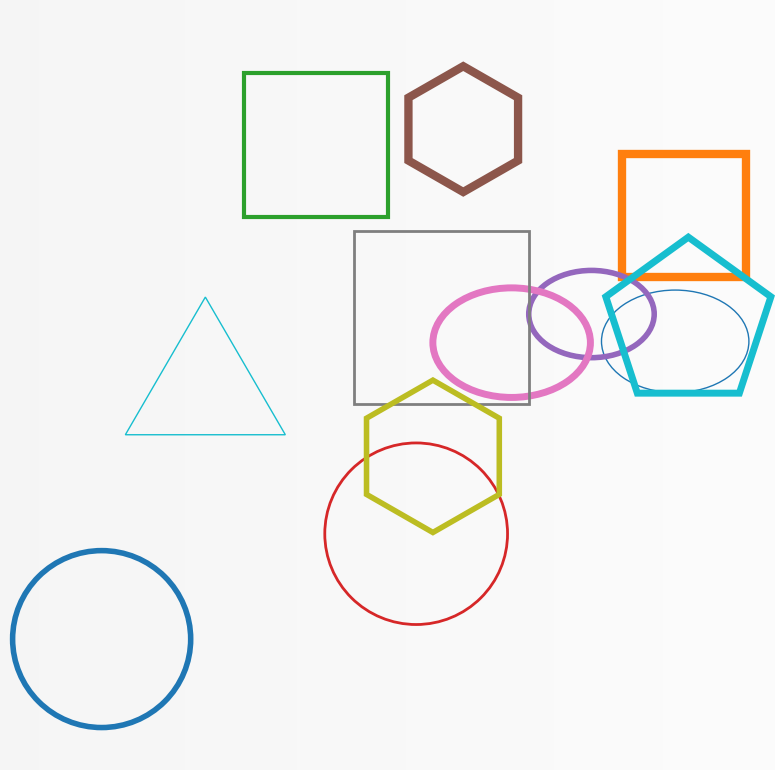[{"shape": "circle", "thickness": 2, "radius": 0.57, "center": [0.131, 0.17]}, {"shape": "oval", "thickness": 0.5, "radius": 0.48, "center": [0.871, 0.557]}, {"shape": "square", "thickness": 3, "radius": 0.4, "center": [0.883, 0.72]}, {"shape": "square", "thickness": 1.5, "radius": 0.47, "center": [0.408, 0.811]}, {"shape": "circle", "thickness": 1, "radius": 0.59, "center": [0.537, 0.307]}, {"shape": "oval", "thickness": 2, "radius": 0.4, "center": [0.763, 0.592]}, {"shape": "hexagon", "thickness": 3, "radius": 0.41, "center": [0.598, 0.832]}, {"shape": "oval", "thickness": 2.5, "radius": 0.51, "center": [0.66, 0.555]}, {"shape": "square", "thickness": 1, "radius": 0.56, "center": [0.569, 0.588]}, {"shape": "hexagon", "thickness": 2, "radius": 0.49, "center": [0.559, 0.407]}, {"shape": "pentagon", "thickness": 2.5, "radius": 0.56, "center": [0.888, 0.58]}, {"shape": "triangle", "thickness": 0.5, "radius": 0.6, "center": [0.265, 0.495]}]